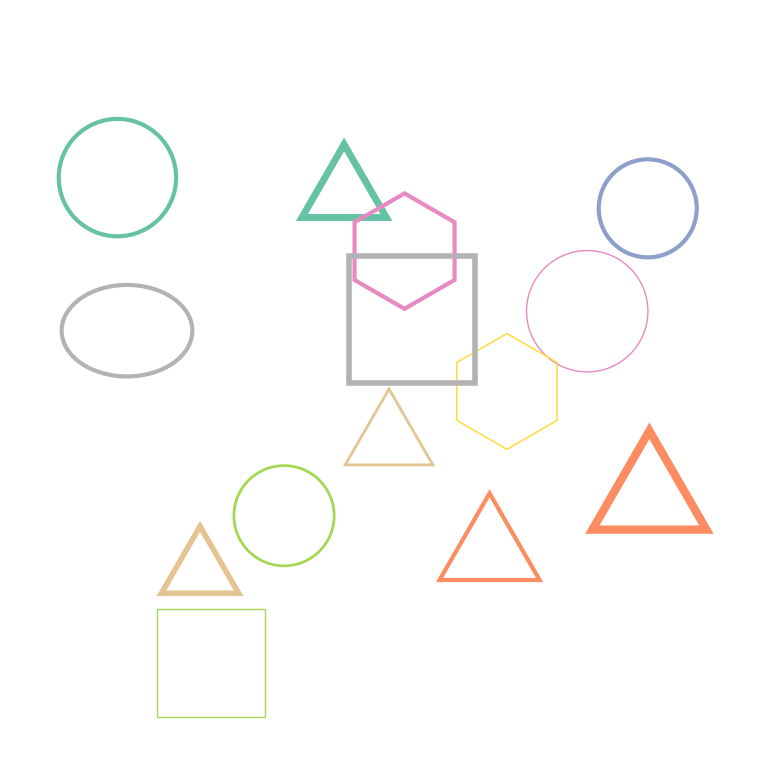[{"shape": "triangle", "thickness": 2.5, "radius": 0.32, "center": [0.447, 0.749]}, {"shape": "circle", "thickness": 1.5, "radius": 0.38, "center": [0.153, 0.769]}, {"shape": "triangle", "thickness": 3, "radius": 0.43, "center": [0.843, 0.355]}, {"shape": "triangle", "thickness": 1.5, "radius": 0.38, "center": [0.636, 0.284]}, {"shape": "circle", "thickness": 1.5, "radius": 0.32, "center": [0.841, 0.729]}, {"shape": "circle", "thickness": 0.5, "radius": 0.39, "center": [0.763, 0.596]}, {"shape": "hexagon", "thickness": 1.5, "radius": 0.37, "center": [0.525, 0.674]}, {"shape": "circle", "thickness": 1, "radius": 0.33, "center": [0.369, 0.33]}, {"shape": "square", "thickness": 0.5, "radius": 0.35, "center": [0.274, 0.139]}, {"shape": "hexagon", "thickness": 0.5, "radius": 0.38, "center": [0.658, 0.492]}, {"shape": "triangle", "thickness": 1, "radius": 0.33, "center": [0.505, 0.429]}, {"shape": "triangle", "thickness": 2, "radius": 0.29, "center": [0.26, 0.259]}, {"shape": "oval", "thickness": 1.5, "radius": 0.42, "center": [0.165, 0.571]}, {"shape": "square", "thickness": 2, "radius": 0.41, "center": [0.535, 0.585]}]